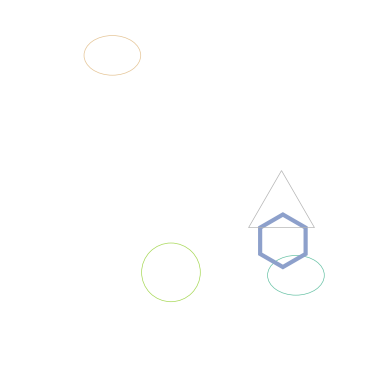[{"shape": "oval", "thickness": 0.5, "radius": 0.37, "center": [0.769, 0.285]}, {"shape": "hexagon", "thickness": 3, "radius": 0.34, "center": [0.735, 0.375]}, {"shape": "circle", "thickness": 0.5, "radius": 0.38, "center": [0.444, 0.293]}, {"shape": "oval", "thickness": 0.5, "radius": 0.37, "center": [0.292, 0.856]}, {"shape": "triangle", "thickness": 0.5, "radius": 0.49, "center": [0.731, 0.458]}]